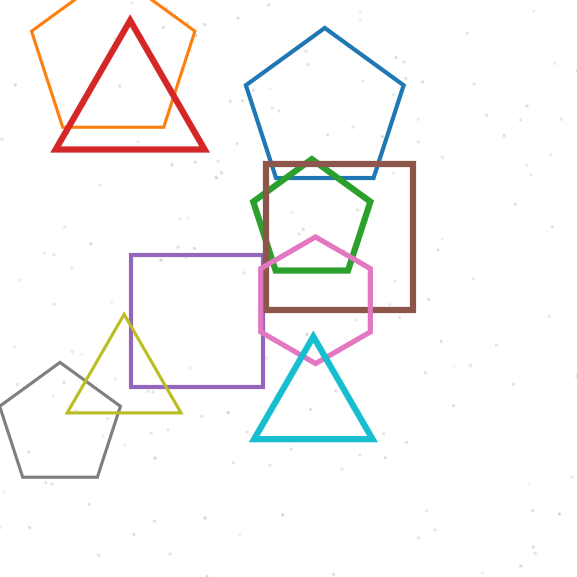[{"shape": "pentagon", "thickness": 2, "radius": 0.72, "center": [0.562, 0.807]}, {"shape": "pentagon", "thickness": 1.5, "radius": 0.74, "center": [0.196, 0.899]}, {"shape": "pentagon", "thickness": 3, "radius": 0.53, "center": [0.54, 0.617]}, {"shape": "triangle", "thickness": 3, "radius": 0.74, "center": [0.225, 0.815]}, {"shape": "square", "thickness": 2, "radius": 0.57, "center": [0.341, 0.443]}, {"shape": "square", "thickness": 3, "radius": 0.63, "center": [0.588, 0.589]}, {"shape": "hexagon", "thickness": 2.5, "radius": 0.55, "center": [0.546, 0.479]}, {"shape": "pentagon", "thickness": 1.5, "radius": 0.55, "center": [0.104, 0.262]}, {"shape": "triangle", "thickness": 1.5, "radius": 0.57, "center": [0.215, 0.341]}, {"shape": "triangle", "thickness": 3, "radius": 0.59, "center": [0.543, 0.298]}]